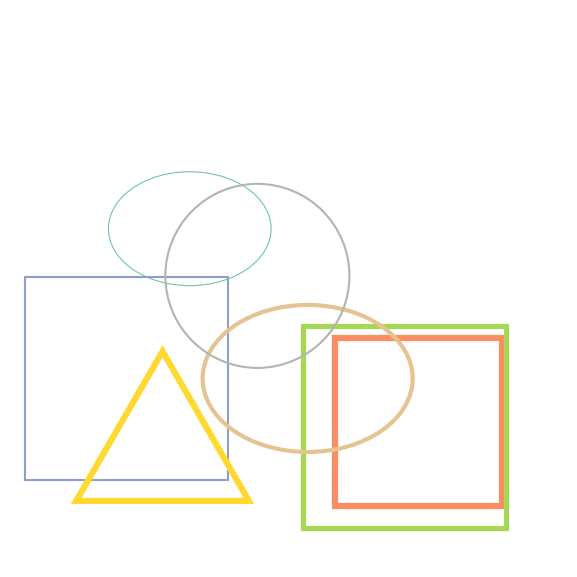[{"shape": "oval", "thickness": 0.5, "radius": 0.7, "center": [0.329, 0.603]}, {"shape": "square", "thickness": 3, "radius": 0.72, "center": [0.724, 0.268]}, {"shape": "square", "thickness": 1, "radius": 0.88, "center": [0.219, 0.343]}, {"shape": "square", "thickness": 2.5, "radius": 0.88, "center": [0.7, 0.26]}, {"shape": "triangle", "thickness": 3, "radius": 0.86, "center": [0.281, 0.218]}, {"shape": "oval", "thickness": 2, "radius": 0.91, "center": [0.533, 0.344]}, {"shape": "circle", "thickness": 1, "radius": 0.8, "center": [0.446, 0.521]}]